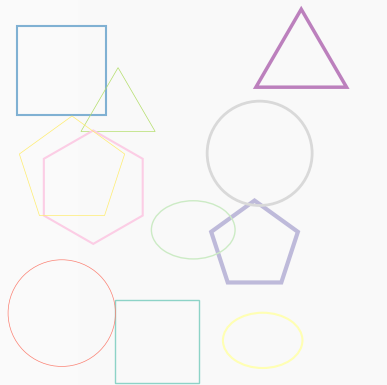[{"shape": "square", "thickness": 1, "radius": 0.54, "center": [0.404, 0.113]}, {"shape": "oval", "thickness": 1.5, "radius": 0.51, "center": [0.678, 0.116]}, {"shape": "pentagon", "thickness": 3, "radius": 0.59, "center": [0.657, 0.361]}, {"shape": "circle", "thickness": 0.5, "radius": 0.69, "center": [0.159, 0.187]}, {"shape": "square", "thickness": 1.5, "radius": 0.58, "center": [0.158, 0.817]}, {"shape": "triangle", "thickness": 0.5, "radius": 0.55, "center": [0.305, 0.714]}, {"shape": "hexagon", "thickness": 1.5, "radius": 0.74, "center": [0.241, 0.514]}, {"shape": "circle", "thickness": 2, "radius": 0.68, "center": [0.67, 0.602]}, {"shape": "triangle", "thickness": 2.5, "radius": 0.68, "center": [0.777, 0.841]}, {"shape": "oval", "thickness": 1, "radius": 0.54, "center": [0.499, 0.403]}, {"shape": "pentagon", "thickness": 0.5, "radius": 0.71, "center": [0.186, 0.556]}]